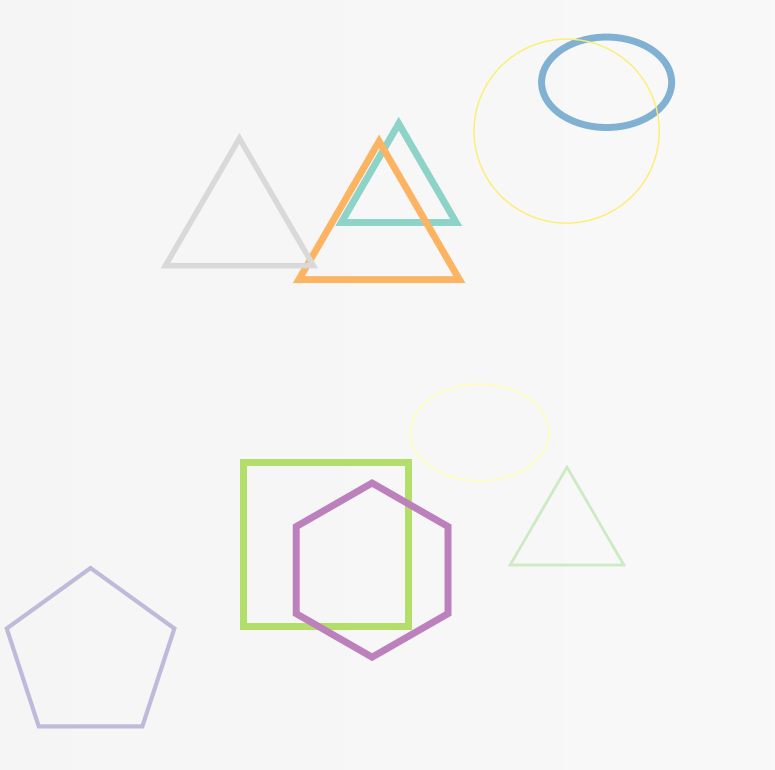[{"shape": "triangle", "thickness": 2.5, "radius": 0.43, "center": [0.514, 0.754]}, {"shape": "oval", "thickness": 0.5, "radius": 0.45, "center": [0.619, 0.438]}, {"shape": "pentagon", "thickness": 1.5, "radius": 0.57, "center": [0.117, 0.149]}, {"shape": "oval", "thickness": 2.5, "radius": 0.42, "center": [0.783, 0.893]}, {"shape": "triangle", "thickness": 2.5, "radius": 0.6, "center": [0.489, 0.697]}, {"shape": "square", "thickness": 2.5, "radius": 0.53, "center": [0.42, 0.293]}, {"shape": "triangle", "thickness": 2, "radius": 0.55, "center": [0.309, 0.71]}, {"shape": "hexagon", "thickness": 2.5, "radius": 0.57, "center": [0.48, 0.26]}, {"shape": "triangle", "thickness": 1, "radius": 0.42, "center": [0.732, 0.309]}, {"shape": "circle", "thickness": 0.5, "radius": 0.6, "center": [0.731, 0.83]}]